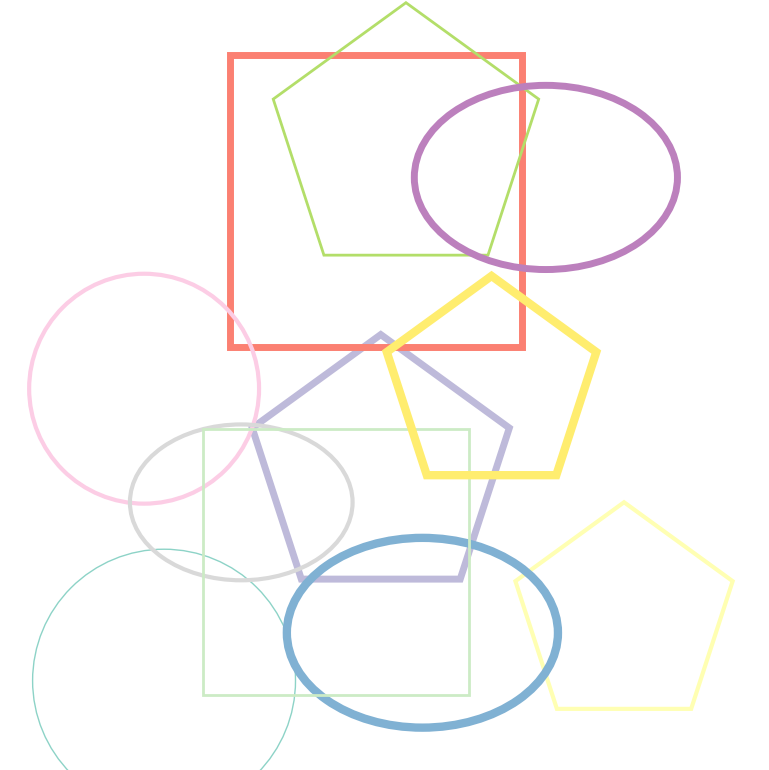[{"shape": "circle", "thickness": 0.5, "radius": 0.85, "center": [0.213, 0.116]}, {"shape": "pentagon", "thickness": 1.5, "radius": 0.74, "center": [0.81, 0.199]}, {"shape": "pentagon", "thickness": 2.5, "radius": 0.88, "center": [0.495, 0.39]}, {"shape": "square", "thickness": 2.5, "radius": 0.95, "center": [0.488, 0.739]}, {"shape": "oval", "thickness": 3, "radius": 0.88, "center": [0.549, 0.178]}, {"shape": "pentagon", "thickness": 1, "radius": 0.91, "center": [0.527, 0.815]}, {"shape": "circle", "thickness": 1.5, "radius": 0.75, "center": [0.187, 0.495]}, {"shape": "oval", "thickness": 1.5, "radius": 0.72, "center": [0.313, 0.348]}, {"shape": "oval", "thickness": 2.5, "radius": 0.85, "center": [0.709, 0.77]}, {"shape": "square", "thickness": 1, "radius": 0.86, "center": [0.437, 0.27]}, {"shape": "pentagon", "thickness": 3, "radius": 0.72, "center": [0.638, 0.499]}]